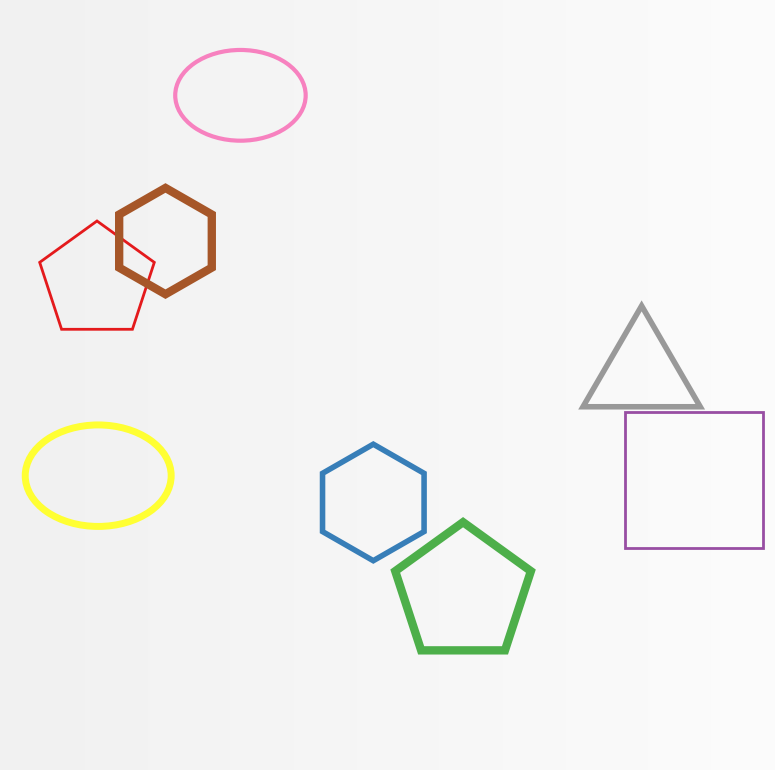[{"shape": "pentagon", "thickness": 1, "radius": 0.39, "center": [0.125, 0.635]}, {"shape": "hexagon", "thickness": 2, "radius": 0.38, "center": [0.482, 0.347]}, {"shape": "pentagon", "thickness": 3, "radius": 0.46, "center": [0.598, 0.23]}, {"shape": "square", "thickness": 1, "radius": 0.44, "center": [0.896, 0.377]}, {"shape": "oval", "thickness": 2.5, "radius": 0.47, "center": [0.127, 0.382]}, {"shape": "hexagon", "thickness": 3, "radius": 0.34, "center": [0.214, 0.687]}, {"shape": "oval", "thickness": 1.5, "radius": 0.42, "center": [0.31, 0.876]}, {"shape": "triangle", "thickness": 2, "radius": 0.44, "center": [0.828, 0.515]}]